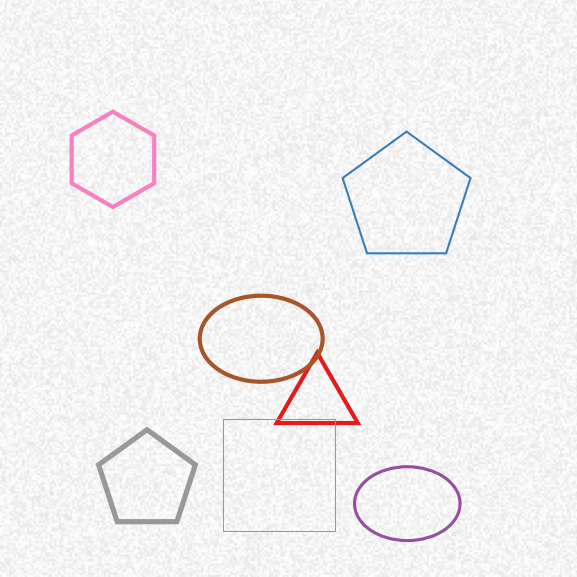[{"shape": "triangle", "thickness": 2, "radius": 0.41, "center": [0.549, 0.307]}, {"shape": "pentagon", "thickness": 1, "radius": 0.58, "center": [0.704, 0.655]}, {"shape": "oval", "thickness": 1.5, "radius": 0.46, "center": [0.705, 0.127]}, {"shape": "square", "thickness": 0.5, "radius": 0.49, "center": [0.482, 0.177]}, {"shape": "oval", "thickness": 2, "radius": 0.53, "center": [0.452, 0.413]}, {"shape": "hexagon", "thickness": 2, "radius": 0.41, "center": [0.196, 0.723]}, {"shape": "pentagon", "thickness": 2.5, "radius": 0.44, "center": [0.255, 0.167]}]